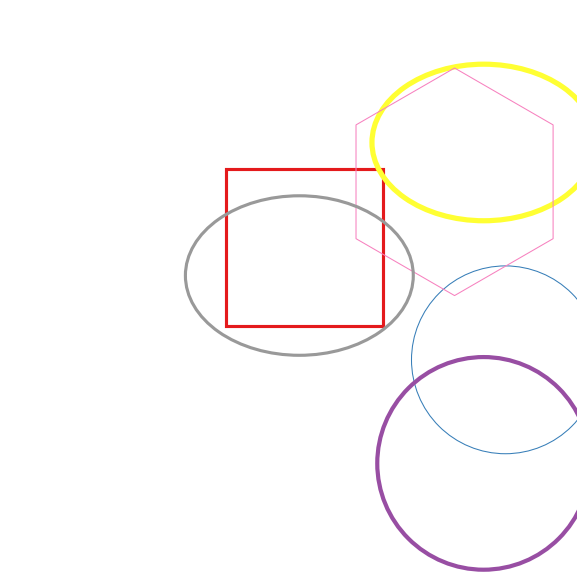[{"shape": "square", "thickness": 1.5, "radius": 0.68, "center": [0.527, 0.571]}, {"shape": "circle", "thickness": 0.5, "radius": 0.81, "center": [0.875, 0.376]}, {"shape": "circle", "thickness": 2, "radius": 0.92, "center": [0.837, 0.197]}, {"shape": "oval", "thickness": 2.5, "radius": 0.97, "center": [0.838, 0.752]}, {"shape": "hexagon", "thickness": 0.5, "radius": 0.99, "center": [0.787, 0.684]}, {"shape": "oval", "thickness": 1.5, "radius": 0.99, "center": [0.518, 0.522]}]